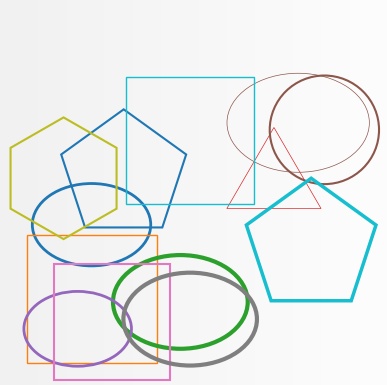[{"shape": "oval", "thickness": 2, "radius": 0.76, "center": [0.236, 0.416]}, {"shape": "pentagon", "thickness": 1.5, "radius": 0.85, "center": [0.319, 0.546]}, {"shape": "square", "thickness": 1, "radius": 0.83, "center": [0.237, 0.224]}, {"shape": "oval", "thickness": 3, "radius": 0.87, "center": [0.465, 0.216]}, {"shape": "triangle", "thickness": 0.5, "radius": 0.7, "center": [0.707, 0.529]}, {"shape": "oval", "thickness": 2, "radius": 0.69, "center": [0.2, 0.146]}, {"shape": "oval", "thickness": 0.5, "radius": 0.92, "center": [0.769, 0.681]}, {"shape": "circle", "thickness": 1.5, "radius": 0.71, "center": [0.837, 0.663]}, {"shape": "square", "thickness": 1.5, "radius": 0.75, "center": [0.288, 0.164]}, {"shape": "oval", "thickness": 3, "radius": 0.86, "center": [0.491, 0.171]}, {"shape": "hexagon", "thickness": 1.5, "radius": 0.79, "center": [0.164, 0.537]}, {"shape": "pentagon", "thickness": 2.5, "radius": 0.88, "center": [0.803, 0.361]}, {"shape": "square", "thickness": 1, "radius": 0.82, "center": [0.491, 0.636]}]